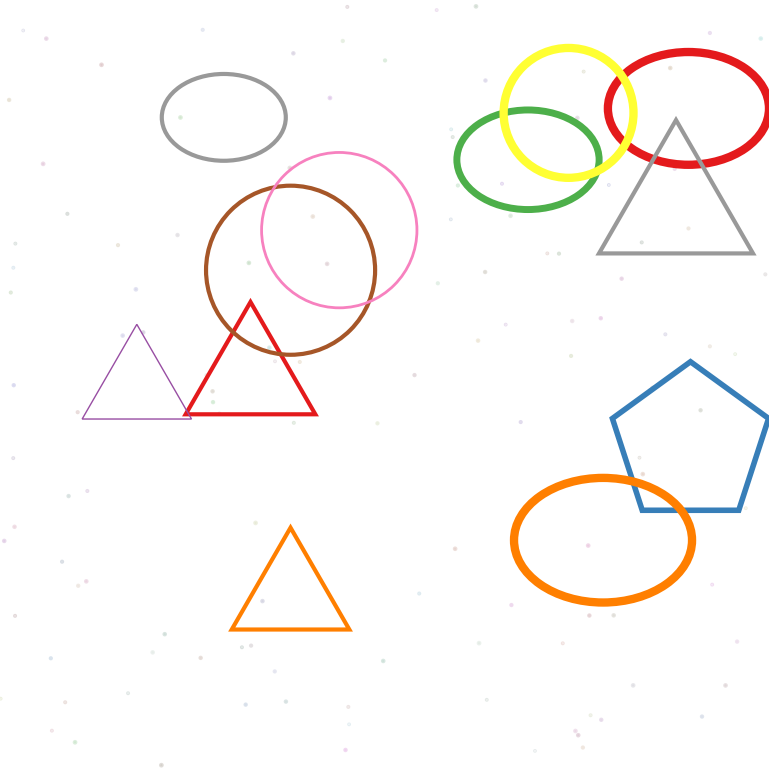[{"shape": "triangle", "thickness": 1.5, "radius": 0.49, "center": [0.325, 0.511]}, {"shape": "oval", "thickness": 3, "radius": 0.52, "center": [0.894, 0.859]}, {"shape": "pentagon", "thickness": 2, "radius": 0.53, "center": [0.897, 0.424]}, {"shape": "oval", "thickness": 2.5, "radius": 0.46, "center": [0.686, 0.793]}, {"shape": "triangle", "thickness": 0.5, "radius": 0.41, "center": [0.178, 0.497]}, {"shape": "oval", "thickness": 3, "radius": 0.58, "center": [0.783, 0.298]}, {"shape": "triangle", "thickness": 1.5, "radius": 0.44, "center": [0.377, 0.227]}, {"shape": "circle", "thickness": 3, "radius": 0.42, "center": [0.738, 0.853]}, {"shape": "circle", "thickness": 1.5, "radius": 0.55, "center": [0.377, 0.649]}, {"shape": "circle", "thickness": 1, "radius": 0.5, "center": [0.441, 0.701]}, {"shape": "triangle", "thickness": 1.5, "radius": 0.58, "center": [0.878, 0.729]}, {"shape": "oval", "thickness": 1.5, "radius": 0.4, "center": [0.291, 0.848]}]